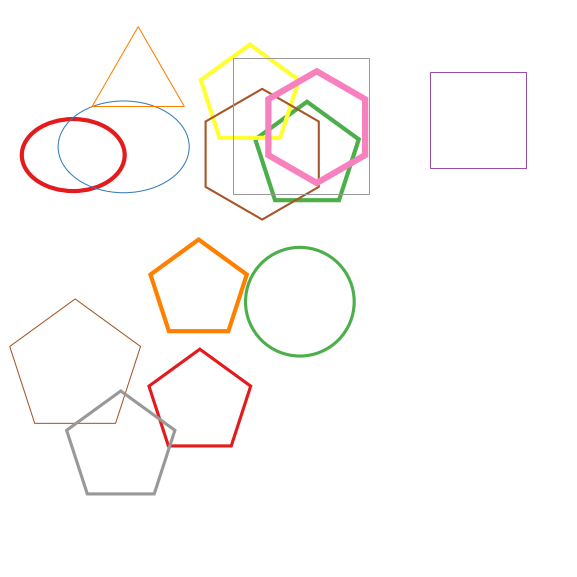[{"shape": "oval", "thickness": 2, "radius": 0.45, "center": [0.127, 0.731]}, {"shape": "pentagon", "thickness": 1.5, "radius": 0.46, "center": [0.346, 0.302]}, {"shape": "oval", "thickness": 0.5, "radius": 0.57, "center": [0.214, 0.745]}, {"shape": "circle", "thickness": 1.5, "radius": 0.47, "center": [0.519, 0.477]}, {"shape": "pentagon", "thickness": 2, "radius": 0.47, "center": [0.532, 0.729]}, {"shape": "square", "thickness": 0.5, "radius": 0.42, "center": [0.828, 0.791]}, {"shape": "triangle", "thickness": 0.5, "radius": 0.46, "center": [0.239, 0.861]}, {"shape": "pentagon", "thickness": 2, "radius": 0.44, "center": [0.344, 0.497]}, {"shape": "pentagon", "thickness": 2, "radius": 0.45, "center": [0.433, 0.833]}, {"shape": "pentagon", "thickness": 0.5, "radius": 0.6, "center": [0.13, 0.362]}, {"shape": "hexagon", "thickness": 1, "radius": 0.57, "center": [0.454, 0.732]}, {"shape": "hexagon", "thickness": 3, "radius": 0.48, "center": [0.548, 0.779]}, {"shape": "pentagon", "thickness": 1.5, "radius": 0.49, "center": [0.209, 0.224]}, {"shape": "square", "thickness": 0.5, "radius": 0.59, "center": [0.522, 0.781]}]